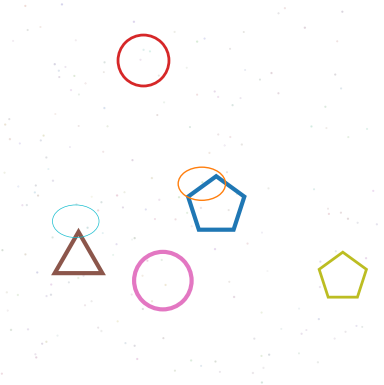[{"shape": "pentagon", "thickness": 3, "radius": 0.38, "center": [0.562, 0.465]}, {"shape": "oval", "thickness": 1, "radius": 0.31, "center": [0.524, 0.523]}, {"shape": "circle", "thickness": 2, "radius": 0.33, "center": [0.373, 0.843]}, {"shape": "triangle", "thickness": 3, "radius": 0.36, "center": [0.204, 0.326]}, {"shape": "circle", "thickness": 3, "radius": 0.37, "center": [0.423, 0.271]}, {"shape": "pentagon", "thickness": 2, "radius": 0.32, "center": [0.89, 0.28]}, {"shape": "oval", "thickness": 0.5, "radius": 0.3, "center": [0.197, 0.425]}]